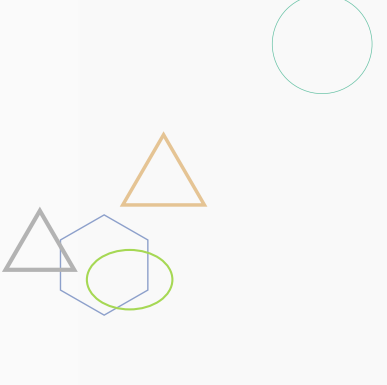[{"shape": "circle", "thickness": 0.5, "radius": 0.64, "center": [0.831, 0.886]}, {"shape": "hexagon", "thickness": 1, "radius": 0.65, "center": [0.269, 0.312]}, {"shape": "oval", "thickness": 1.5, "radius": 0.55, "center": [0.335, 0.274]}, {"shape": "triangle", "thickness": 2.5, "radius": 0.61, "center": [0.422, 0.528]}, {"shape": "triangle", "thickness": 3, "radius": 0.51, "center": [0.103, 0.35]}]